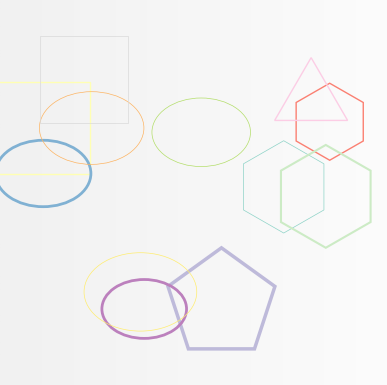[{"shape": "hexagon", "thickness": 0.5, "radius": 0.6, "center": [0.732, 0.515]}, {"shape": "square", "thickness": 1, "radius": 0.6, "center": [0.113, 0.667]}, {"shape": "pentagon", "thickness": 2.5, "radius": 0.73, "center": [0.571, 0.211]}, {"shape": "hexagon", "thickness": 1, "radius": 0.5, "center": [0.851, 0.684]}, {"shape": "oval", "thickness": 2, "radius": 0.62, "center": [0.111, 0.549]}, {"shape": "oval", "thickness": 0.5, "radius": 0.67, "center": [0.236, 0.667]}, {"shape": "oval", "thickness": 0.5, "radius": 0.64, "center": [0.519, 0.656]}, {"shape": "triangle", "thickness": 1, "radius": 0.54, "center": [0.803, 0.742]}, {"shape": "square", "thickness": 0.5, "radius": 0.57, "center": [0.216, 0.794]}, {"shape": "oval", "thickness": 2, "radius": 0.55, "center": [0.372, 0.198]}, {"shape": "hexagon", "thickness": 1.5, "radius": 0.67, "center": [0.841, 0.49]}, {"shape": "oval", "thickness": 0.5, "radius": 0.73, "center": [0.362, 0.242]}]